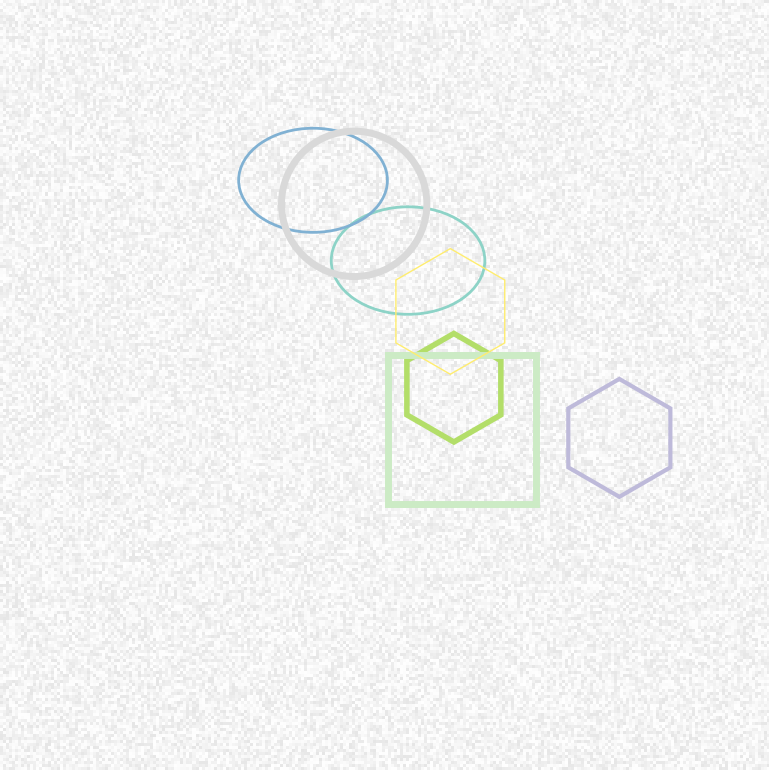[{"shape": "oval", "thickness": 1, "radius": 0.5, "center": [0.53, 0.662]}, {"shape": "hexagon", "thickness": 1.5, "radius": 0.38, "center": [0.804, 0.431]}, {"shape": "oval", "thickness": 1, "radius": 0.48, "center": [0.407, 0.766]}, {"shape": "hexagon", "thickness": 2, "radius": 0.35, "center": [0.589, 0.496]}, {"shape": "circle", "thickness": 2.5, "radius": 0.47, "center": [0.46, 0.735]}, {"shape": "square", "thickness": 2.5, "radius": 0.48, "center": [0.6, 0.442]}, {"shape": "hexagon", "thickness": 0.5, "radius": 0.41, "center": [0.585, 0.596]}]